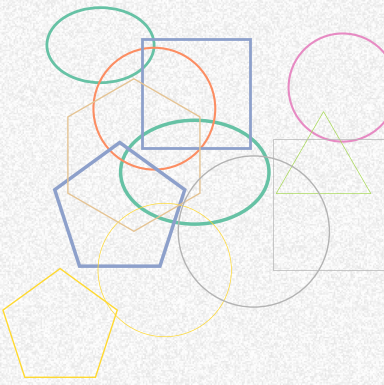[{"shape": "oval", "thickness": 2.5, "radius": 0.96, "center": [0.506, 0.553]}, {"shape": "oval", "thickness": 2, "radius": 0.7, "center": [0.261, 0.883]}, {"shape": "circle", "thickness": 1.5, "radius": 0.79, "center": [0.401, 0.718]}, {"shape": "pentagon", "thickness": 2.5, "radius": 0.89, "center": [0.311, 0.452]}, {"shape": "square", "thickness": 2, "radius": 0.71, "center": [0.509, 0.758]}, {"shape": "circle", "thickness": 1.5, "radius": 0.7, "center": [0.89, 0.773]}, {"shape": "triangle", "thickness": 0.5, "radius": 0.71, "center": [0.84, 0.568]}, {"shape": "circle", "thickness": 0.5, "radius": 0.87, "center": [0.428, 0.299]}, {"shape": "pentagon", "thickness": 1, "radius": 0.78, "center": [0.156, 0.146]}, {"shape": "hexagon", "thickness": 1, "radius": 0.99, "center": [0.348, 0.597]}, {"shape": "circle", "thickness": 1, "radius": 0.98, "center": [0.659, 0.399]}, {"shape": "square", "thickness": 0.5, "radius": 0.85, "center": [0.879, 0.468]}]